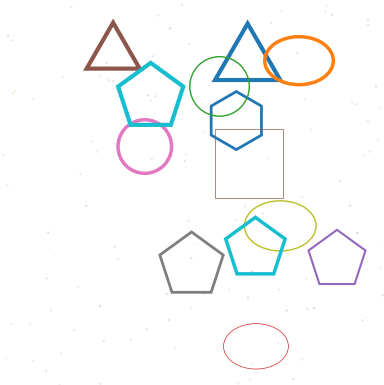[{"shape": "hexagon", "thickness": 2, "radius": 0.38, "center": [0.614, 0.687]}, {"shape": "triangle", "thickness": 3, "radius": 0.49, "center": [0.643, 0.841]}, {"shape": "oval", "thickness": 2.5, "radius": 0.45, "center": [0.777, 0.842]}, {"shape": "circle", "thickness": 1, "radius": 0.39, "center": [0.57, 0.775]}, {"shape": "oval", "thickness": 0.5, "radius": 0.42, "center": [0.665, 0.1]}, {"shape": "pentagon", "thickness": 1.5, "radius": 0.39, "center": [0.875, 0.325]}, {"shape": "square", "thickness": 0.5, "radius": 0.45, "center": [0.647, 0.575]}, {"shape": "triangle", "thickness": 3, "radius": 0.4, "center": [0.294, 0.862]}, {"shape": "circle", "thickness": 2.5, "radius": 0.35, "center": [0.376, 0.619]}, {"shape": "pentagon", "thickness": 2, "radius": 0.43, "center": [0.498, 0.311]}, {"shape": "oval", "thickness": 1, "radius": 0.47, "center": [0.728, 0.413]}, {"shape": "pentagon", "thickness": 3, "radius": 0.45, "center": [0.391, 0.748]}, {"shape": "pentagon", "thickness": 2.5, "radius": 0.41, "center": [0.663, 0.354]}]